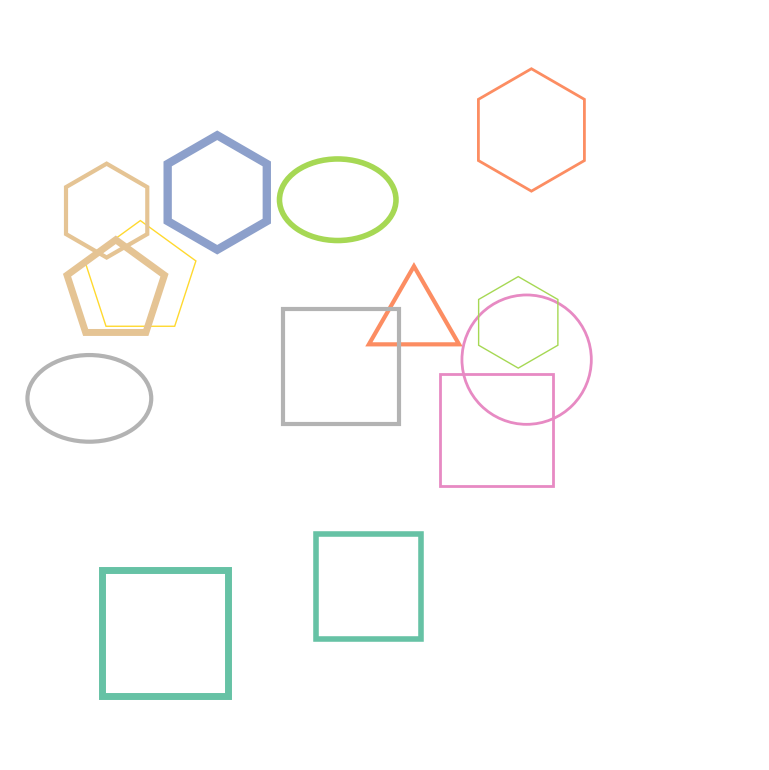[{"shape": "square", "thickness": 2, "radius": 0.34, "center": [0.479, 0.239]}, {"shape": "square", "thickness": 2.5, "radius": 0.41, "center": [0.214, 0.178]}, {"shape": "triangle", "thickness": 1.5, "radius": 0.34, "center": [0.538, 0.587]}, {"shape": "hexagon", "thickness": 1, "radius": 0.4, "center": [0.69, 0.831]}, {"shape": "hexagon", "thickness": 3, "radius": 0.37, "center": [0.282, 0.75]}, {"shape": "circle", "thickness": 1, "radius": 0.42, "center": [0.684, 0.533]}, {"shape": "square", "thickness": 1, "radius": 0.36, "center": [0.645, 0.442]}, {"shape": "hexagon", "thickness": 0.5, "radius": 0.3, "center": [0.673, 0.581]}, {"shape": "oval", "thickness": 2, "radius": 0.38, "center": [0.439, 0.741]}, {"shape": "pentagon", "thickness": 0.5, "radius": 0.38, "center": [0.182, 0.638]}, {"shape": "pentagon", "thickness": 2.5, "radius": 0.33, "center": [0.15, 0.622]}, {"shape": "hexagon", "thickness": 1.5, "radius": 0.3, "center": [0.138, 0.726]}, {"shape": "oval", "thickness": 1.5, "radius": 0.4, "center": [0.116, 0.483]}, {"shape": "square", "thickness": 1.5, "radius": 0.37, "center": [0.443, 0.524]}]